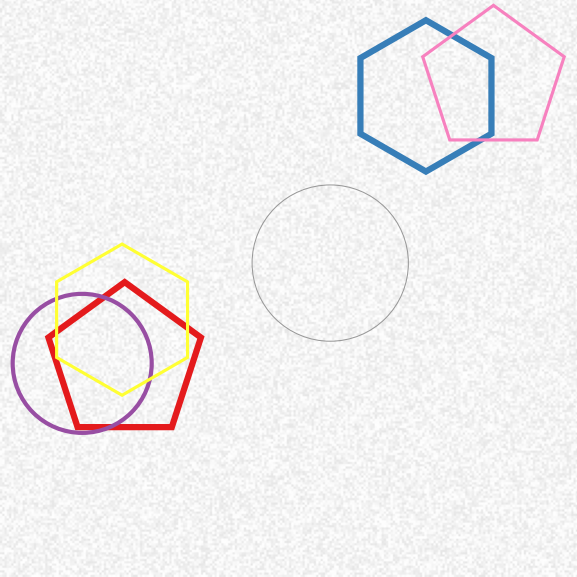[{"shape": "pentagon", "thickness": 3, "radius": 0.69, "center": [0.216, 0.372]}, {"shape": "hexagon", "thickness": 3, "radius": 0.65, "center": [0.738, 0.833]}, {"shape": "circle", "thickness": 2, "radius": 0.6, "center": [0.142, 0.37]}, {"shape": "hexagon", "thickness": 1.5, "radius": 0.65, "center": [0.211, 0.446]}, {"shape": "pentagon", "thickness": 1.5, "radius": 0.64, "center": [0.854, 0.861]}, {"shape": "circle", "thickness": 0.5, "radius": 0.68, "center": [0.572, 0.544]}]